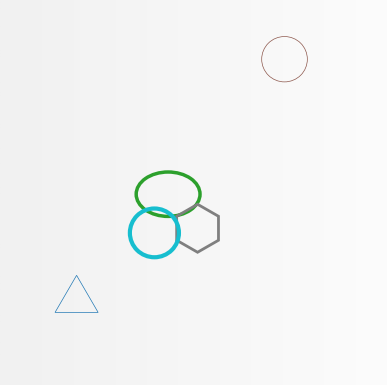[{"shape": "triangle", "thickness": 0.5, "radius": 0.32, "center": [0.198, 0.221]}, {"shape": "oval", "thickness": 2.5, "radius": 0.41, "center": [0.434, 0.496]}, {"shape": "circle", "thickness": 0.5, "radius": 0.29, "center": [0.734, 0.846]}, {"shape": "hexagon", "thickness": 2, "radius": 0.31, "center": [0.51, 0.407]}, {"shape": "circle", "thickness": 3, "radius": 0.32, "center": [0.398, 0.395]}]